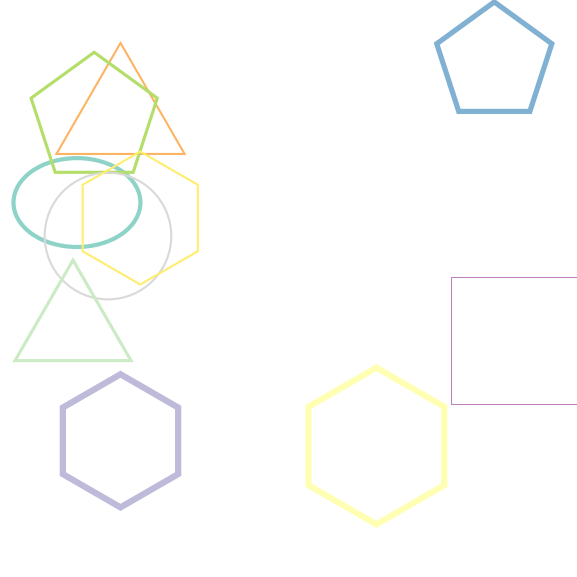[{"shape": "oval", "thickness": 2, "radius": 0.55, "center": [0.133, 0.648]}, {"shape": "hexagon", "thickness": 3, "radius": 0.68, "center": [0.652, 0.227]}, {"shape": "hexagon", "thickness": 3, "radius": 0.58, "center": [0.209, 0.236]}, {"shape": "pentagon", "thickness": 2.5, "radius": 0.52, "center": [0.856, 0.891]}, {"shape": "triangle", "thickness": 1, "radius": 0.64, "center": [0.209, 0.797]}, {"shape": "pentagon", "thickness": 1.5, "radius": 0.57, "center": [0.163, 0.794]}, {"shape": "circle", "thickness": 1, "radius": 0.55, "center": [0.187, 0.59]}, {"shape": "square", "thickness": 0.5, "radius": 0.55, "center": [0.891, 0.41]}, {"shape": "triangle", "thickness": 1.5, "radius": 0.58, "center": [0.126, 0.433]}, {"shape": "hexagon", "thickness": 1, "radius": 0.58, "center": [0.243, 0.622]}]